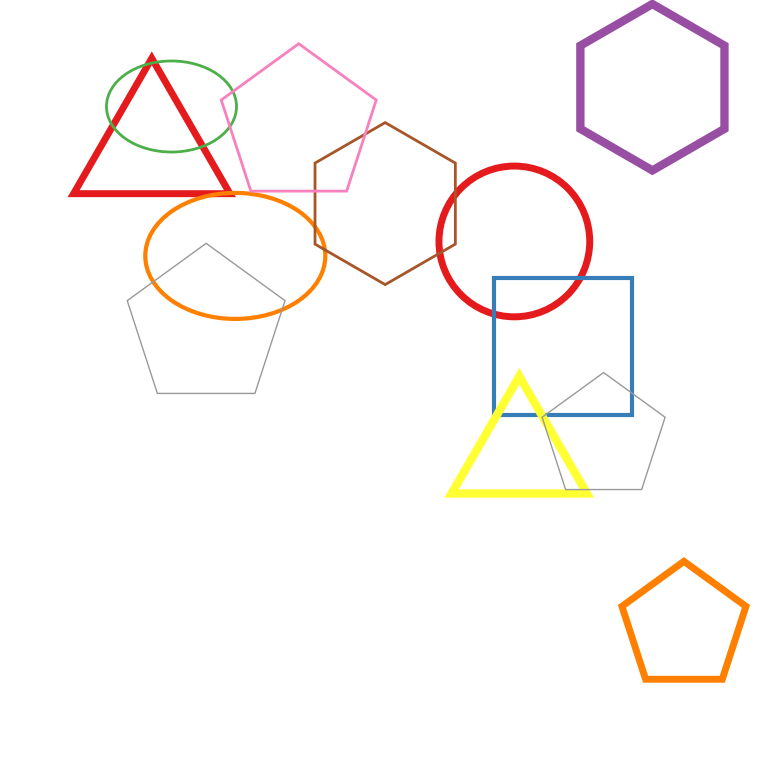[{"shape": "triangle", "thickness": 2.5, "radius": 0.59, "center": [0.197, 0.807]}, {"shape": "circle", "thickness": 2.5, "radius": 0.49, "center": [0.668, 0.686]}, {"shape": "square", "thickness": 1.5, "radius": 0.45, "center": [0.731, 0.55]}, {"shape": "oval", "thickness": 1, "radius": 0.42, "center": [0.223, 0.862]}, {"shape": "hexagon", "thickness": 3, "radius": 0.54, "center": [0.847, 0.887]}, {"shape": "oval", "thickness": 1.5, "radius": 0.58, "center": [0.306, 0.668]}, {"shape": "pentagon", "thickness": 2.5, "radius": 0.42, "center": [0.888, 0.186]}, {"shape": "triangle", "thickness": 3, "radius": 0.51, "center": [0.674, 0.41]}, {"shape": "hexagon", "thickness": 1, "radius": 0.53, "center": [0.5, 0.736]}, {"shape": "pentagon", "thickness": 1, "radius": 0.53, "center": [0.388, 0.837]}, {"shape": "pentagon", "thickness": 0.5, "radius": 0.54, "center": [0.268, 0.576]}, {"shape": "pentagon", "thickness": 0.5, "radius": 0.42, "center": [0.784, 0.432]}]